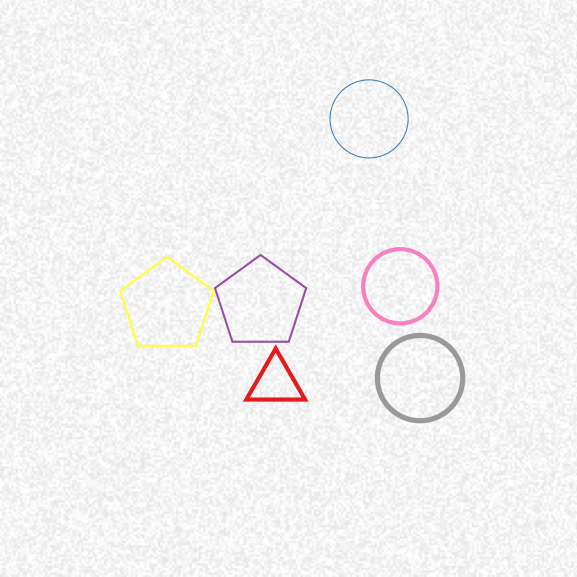[{"shape": "triangle", "thickness": 2, "radius": 0.29, "center": [0.477, 0.337]}, {"shape": "circle", "thickness": 0.5, "radius": 0.34, "center": [0.639, 0.793]}, {"shape": "pentagon", "thickness": 1, "radius": 0.42, "center": [0.451, 0.475]}, {"shape": "pentagon", "thickness": 1, "radius": 0.43, "center": [0.289, 0.469]}, {"shape": "circle", "thickness": 2, "radius": 0.32, "center": [0.693, 0.503]}, {"shape": "circle", "thickness": 2.5, "radius": 0.37, "center": [0.727, 0.344]}]